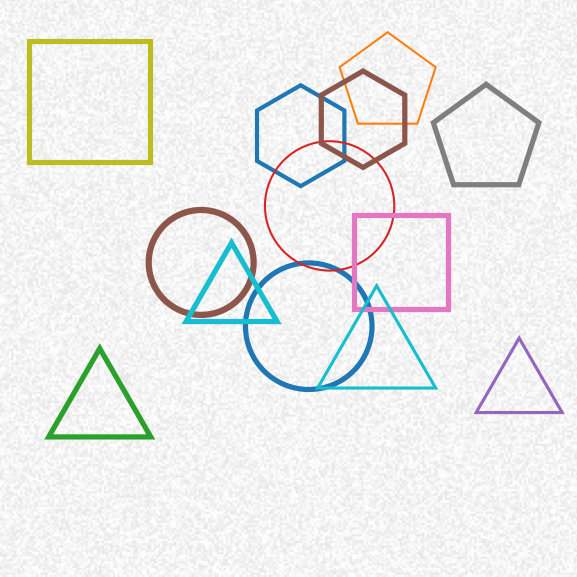[{"shape": "circle", "thickness": 2.5, "radius": 0.55, "center": [0.535, 0.434]}, {"shape": "hexagon", "thickness": 2, "radius": 0.44, "center": [0.521, 0.764]}, {"shape": "pentagon", "thickness": 1, "radius": 0.44, "center": [0.671, 0.856]}, {"shape": "triangle", "thickness": 2.5, "radius": 0.51, "center": [0.173, 0.294]}, {"shape": "circle", "thickness": 1, "radius": 0.56, "center": [0.571, 0.643]}, {"shape": "triangle", "thickness": 1.5, "radius": 0.43, "center": [0.899, 0.328]}, {"shape": "circle", "thickness": 3, "radius": 0.45, "center": [0.348, 0.545]}, {"shape": "hexagon", "thickness": 2.5, "radius": 0.42, "center": [0.629, 0.793]}, {"shape": "square", "thickness": 2.5, "radius": 0.41, "center": [0.695, 0.545]}, {"shape": "pentagon", "thickness": 2.5, "radius": 0.48, "center": [0.842, 0.757]}, {"shape": "square", "thickness": 2.5, "radius": 0.53, "center": [0.155, 0.823]}, {"shape": "triangle", "thickness": 2.5, "radius": 0.45, "center": [0.401, 0.488]}, {"shape": "triangle", "thickness": 1.5, "radius": 0.59, "center": [0.652, 0.386]}]